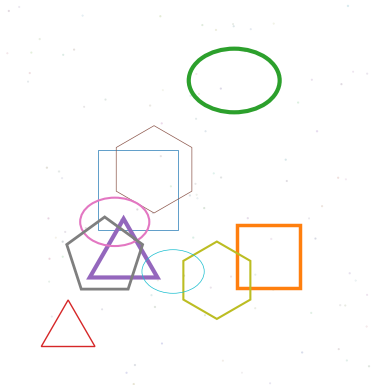[{"shape": "square", "thickness": 0.5, "radius": 0.52, "center": [0.359, 0.506]}, {"shape": "square", "thickness": 2.5, "radius": 0.41, "center": [0.698, 0.334]}, {"shape": "oval", "thickness": 3, "radius": 0.59, "center": [0.608, 0.791]}, {"shape": "triangle", "thickness": 1, "radius": 0.4, "center": [0.177, 0.14]}, {"shape": "triangle", "thickness": 3, "radius": 0.51, "center": [0.321, 0.33]}, {"shape": "hexagon", "thickness": 0.5, "radius": 0.57, "center": [0.4, 0.56]}, {"shape": "oval", "thickness": 1.5, "radius": 0.45, "center": [0.298, 0.424]}, {"shape": "pentagon", "thickness": 2, "radius": 0.52, "center": [0.272, 0.333]}, {"shape": "hexagon", "thickness": 1.5, "radius": 0.5, "center": [0.563, 0.272]}, {"shape": "oval", "thickness": 0.5, "radius": 0.4, "center": [0.45, 0.295]}]